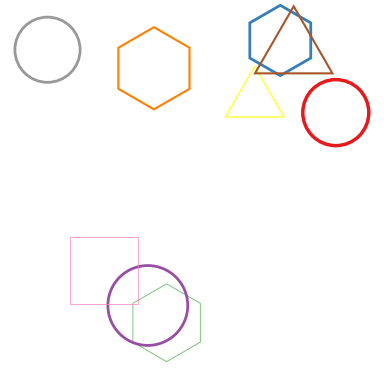[{"shape": "circle", "thickness": 2.5, "radius": 0.43, "center": [0.872, 0.707]}, {"shape": "hexagon", "thickness": 2, "radius": 0.46, "center": [0.728, 0.895]}, {"shape": "hexagon", "thickness": 0.5, "radius": 0.51, "center": [0.433, 0.162]}, {"shape": "circle", "thickness": 2, "radius": 0.52, "center": [0.384, 0.207]}, {"shape": "hexagon", "thickness": 1.5, "radius": 0.53, "center": [0.4, 0.823]}, {"shape": "triangle", "thickness": 1, "radius": 0.44, "center": [0.662, 0.74]}, {"shape": "triangle", "thickness": 1.5, "radius": 0.58, "center": [0.763, 0.868]}, {"shape": "square", "thickness": 0.5, "radius": 0.44, "center": [0.271, 0.298]}, {"shape": "circle", "thickness": 2, "radius": 0.42, "center": [0.123, 0.871]}]